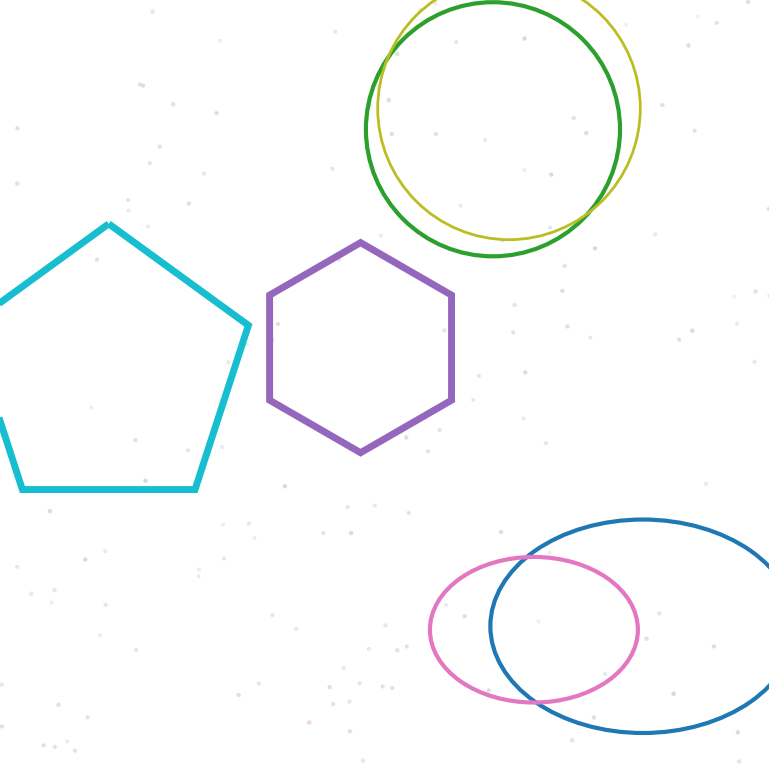[{"shape": "oval", "thickness": 1.5, "radius": 0.99, "center": [0.835, 0.187]}, {"shape": "circle", "thickness": 1.5, "radius": 0.82, "center": [0.64, 0.832]}, {"shape": "hexagon", "thickness": 2.5, "radius": 0.68, "center": [0.468, 0.548]}, {"shape": "oval", "thickness": 1.5, "radius": 0.68, "center": [0.693, 0.182]}, {"shape": "circle", "thickness": 1, "radius": 0.85, "center": [0.661, 0.859]}, {"shape": "pentagon", "thickness": 2.5, "radius": 0.95, "center": [0.141, 0.519]}]